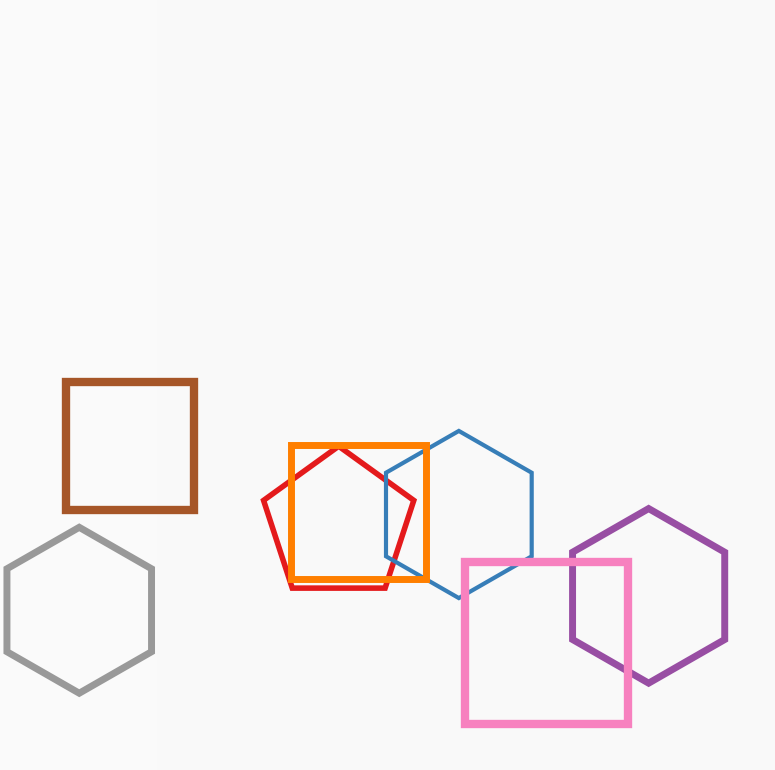[{"shape": "pentagon", "thickness": 2, "radius": 0.51, "center": [0.437, 0.319]}, {"shape": "hexagon", "thickness": 1.5, "radius": 0.54, "center": [0.592, 0.332]}, {"shape": "hexagon", "thickness": 2.5, "radius": 0.57, "center": [0.837, 0.226]}, {"shape": "square", "thickness": 2.5, "radius": 0.44, "center": [0.462, 0.336]}, {"shape": "square", "thickness": 3, "radius": 0.41, "center": [0.168, 0.421]}, {"shape": "square", "thickness": 3, "radius": 0.53, "center": [0.705, 0.165]}, {"shape": "hexagon", "thickness": 2.5, "radius": 0.54, "center": [0.102, 0.207]}]